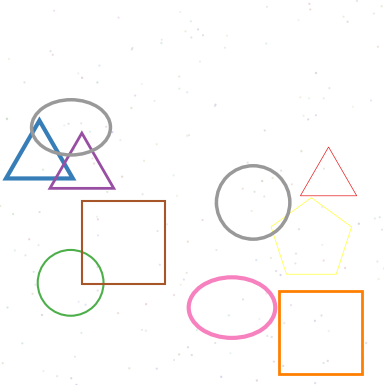[{"shape": "triangle", "thickness": 0.5, "radius": 0.42, "center": [0.853, 0.534]}, {"shape": "triangle", "thickness": 3, "radius": 0.5, "center": [0.102, 0.587]}, {"shape": "circle", "thickness": 1.5, "radius": 0.43, "center": [0.183, 0.265]}, {"shape": "triangle", "thickness": 2, "radius": 0.48, "center": [0.213, 0.559]}, {"shape": "square", "thickness": 2, "radius": 0.54, "center": [0.833, 0.136]}, {"shape": "pentagon", "thickness": 0.5, "radius": 0.55, "center": [0.809, 0.377]}, {"shape": "square", "thickness": 1.5, "radius": 0.54, "center": [0.321, 0.371]}, {"shape": "oval", "thickness": 3, "radius": 0.56, "center": [0.603, 0.201]}, {"shape": "circle", "thickness": 2.5, "radius": 0.48, "center": [0.658, 0.474]}, {"shape": "oval", "thickness": 2.5, "radius": 0.51, "center": [0.184, 0.669]}]